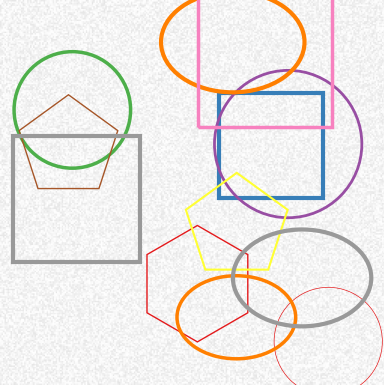[{"shape": "hexagon", "thickness": 1, "radius": 0.76, "center": [0.513, 0.263]}, {"shape": "circle", "thickness": 0.5, "radius": 0.7, "center": [0.853, 0.113]}, {"shape": "square", "thickness": 3, "radius": 0.68, "center": [0.704, 0.622]}, {"shape": "circle", "thickness": 2.5, "radius": 0.76, "center": [0.188, 0.714]}, {"shape": "circle", "thickness": 2, "radius": 0.96, "center": [0.748, 0.626]}, {"shape": "oval", "thickness": 3, "radius": 0.93, "center": [0.605, 0.891]}, {"shape": "oval", "thickness": 2.5, "radius": 0.77, "center": [0.614, 0.176]}, {"shape": "pentagon", "thickness": 1.5, "radius": 0.69, "center": [0.615, 0.412]}, {"shape": "pentagon", "thickness": 1, "radius": 0.67, "center": [0.178, 0.619]}, {"shape": "square", "thickness": 2.5, "radius": 0.87, "center": [0.689, 0.844]}, {"shape": "oval", "thickness": 3, "radius": 0.9, "center": [0.785, 0.278]}, {"shape": "square", "thickness": 3, "radius": 0.82, "center": [0.198, 0.483]}]